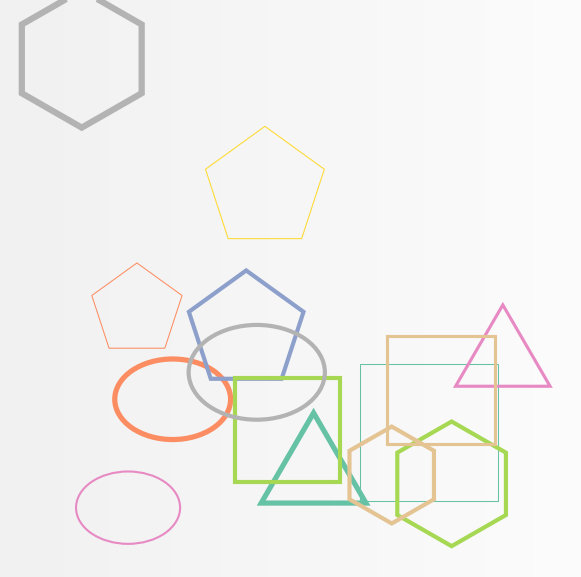[{"shape": "triangle", "thickness": 2.5, "radius": 0.52, "center": [0.539, 0.18]}, {"shape": "square", "thickness": 0.5, "radius": 0.59, "center": [0.738, 0.25]}, {"shape": "oval", "thickness": 2.5, "radius": 0.5, "center": [0.297, 0.308]}, {"shape": "pentagon", "thickness": 0.5, "radius": 0.41, "center": [0.236, 0.462]}, {"shape": "pentagon", "thickness": 2, "radius": 0.52, "center": [0.424, 0.427]}, {"shape": "triangle", "thickness": 1.5, "radius": 0.47, "center": [0.865, 0.377]}, {"shape": "oval", "thickness": 1, "radius": 0.45, "center": [0.22, 0.12]}, {"shape": "hexagon", "thickness": 2, "radius": 0.54, "center": [0.777, 0.161]}, {"shape": "square", "thickness": 2, "radius": 0.45, "center": [0.495, 0.255]}, {"shape": "pentagon", "thickness": 0.5, "radius": 0.54, "center": [0.456, 0.673]}, {"shape": "hexagon", "thickness": 2, "radius": 0.42, "center": [0.674, 0.177]}, {"shape": "square", "thickness": 1.5, "radius": 0.47, "center": [0.759, 0.324]}, {"shape": "oval", "thickness": 2, "radius": 0.59, "center": [0.442, 0.354]}, {"shape": "hexagon", "thickness": 3, "radius": 0.6, "center": [0.141, 0.897]}]